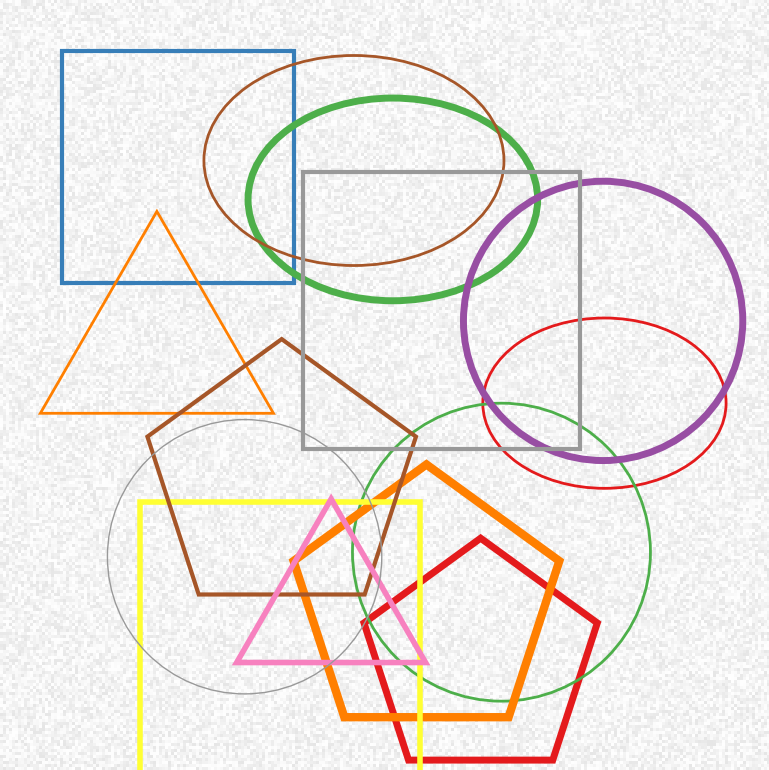[{"shape": "oval", "thickness": 1, "radius": 0.79, "center": [0.785, 0.476]}, {"shape": "pentagon", "thickness": 2.5, "radius": 0.8, "center": [0.624, 0.142]}, {"shape": "square", "thickness": 1.5, "radius": 0.75, "center": [0.231, 0.783]}, {"shape": "circle", "thickness": 1, "radius": 0.97, "center": [0.651, 0.283]}, {"shape": "oval", "thickness": 2.5, "radius": 0.94, "center": [0.51, 0.741]}, {"shape": "circle", "thickness": 2.5, "radius": 0.91, "center": [0.783, 0.583]}, {"shape": "triangle", "thickness": 1, "radius": 0.87, "center": [0.204, 0.551]}, {"shape": "pentagon", "thickness": 3, "radius": 0.91, "center": [0.554, 0.215]}, {"shape": "square", "thickness": 2, "radius": 0.91, "center": [0.364, 0.166]}, {"shape": "pentagon", "thickness": 1.5, "radius": 0.92, "center": [0.366, 0.376]}, {"shape": "oval", "thickness": 1, "radius": 0.97, "center": [0.46, 0.792]}, {"shape": "triangle", "thickness": 2, "radius": 0.71, "center": [0.43, 0.21]}, {"shape": "circle", "thickness": 0.5, "radius": 0.89, "center": [0.318, 0.277]}, {"shape": "square", "thickness": 1.5, "radius": 0.9, "center": [0.574, 0.597]}]